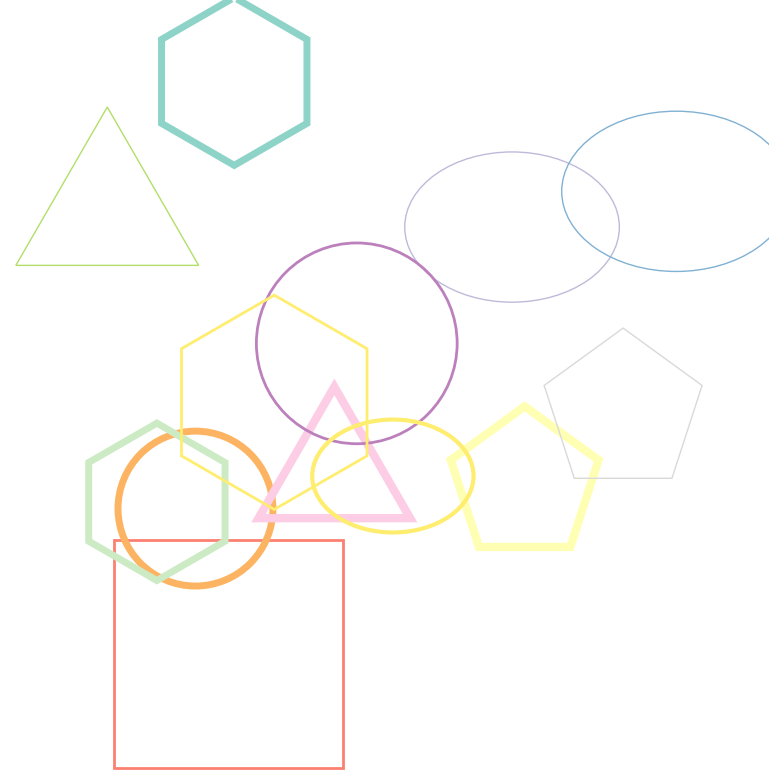[{"shape": "hexagon", "thickness": 2.5, "radius": 0.55, "center": [0.304, 0.894]}, {"shape": "pentagon", "thickness": 3, "radius": 0.5, "center": [0.681, 0.371]}, {"shape": "oval", "thickness": 0.5, "radius": 0.7, "center": [0.665, 0.705]}, {"shape": "square", "thickness": 1, "radius": 0.74, "center": [0.297, 0.15]}, {"shape": "oval", "thickness": 0.5, "radius": 0.74, "center": [0.878, 0.752]}, {"shape": "circle", "thickness": 2.5, "radius": 0.5, "center": [0.254, 0.339]}, {"shape": "triangle", "thickness": 0.5, "radius": 0.69, "center": [0.139, 0.724]}, {"shape": "triangle", "thickness": 3, "radius": 0.57, "center": [0.434, 0.384]}, {"shape": "pentagon", "thickness": 0.5, "radius": 0.54, "center": [0.809, 0.466]}, {"shape": "circle", "thickness": 1, "radius": 0.65, "center": [0.463, 0.554]}, {"shape": "hexagon", "thickness": 2.5, "radius": 0.51, "center": [0.204, 0.348]}, {"shape": "oval", "thickness": 1.5, "radius": 0.52, "center": [0.51, 0.382]}, {"shape": "hexagon", "thickness": 1, "radius": 0.7, "center": [0.356, 0.478]}]